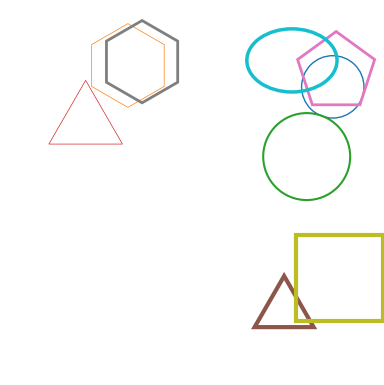[{"shape": "circle", "thickness": 1, "radius": 0.4, "center": [0.864, 0.774]}, {"shape": "hexagon", "thickness": 0.5, "radius": 0.54, "center": [0.332, 0.83]}, {"shape": "circle", "thickness": 1.5, "radius": 0.56, "center": [0.797, 0.593]}, {"shape": "triangle", "thickness": 0.5, "radius": 0.55, "center": [0.223, 0.681]}, {"shape": "triangle", "thickness": 3, "radius": 0.44, "center": [0.738, 0.195]}, {"shape": "pentagon", "thickness": 2, "radius": 0.53, "center": [0.873, 0.813]}, {"shape": "hexagon", "thickness": 2, "radius": 0.53, "center": [0.369, 0.84]}, {"shape": "square", "thickness": 3, "radius": 0.56, "center": [0.882, 0.278]}, {"shape": "oval", "thickness": 2.5, "radius": 0.59, "center": [0.758, 0.843]}]